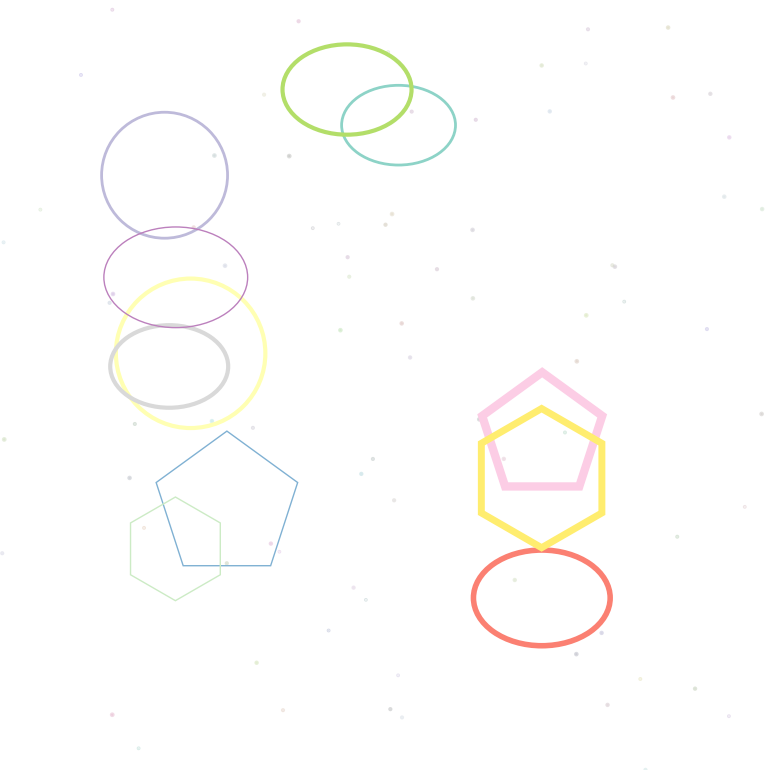[{"shape": "oval", "thickness": 1, "radius": 0.37, "center": [0.518, 0.837]}, {"shape": "circle", "thickness": 1.5, "radius": 0.49, "center": [0.248, 0.541]}, {"shape": "circle", "thickness": 1, "radius": 0.41, "center": [0.214, 0.772]}, {"shape": "oval", "thickness": 2, "radius": 0.44, "center": [0.704, 0.224]}, {"shape": "pentagon", "thickness": 0.5, "radius": 0.48, "center": [0.295, 0.343]}, {"shape": "oval", "thickness": 1.5, "radius": 0.42, "center": [0.451, 0.884]}, {"shape": "pentagon", "thickness": 3, "radius": 0.41, "center": [0.704, 0.435]}, {"shape": "oval", "thickness": 1.5, "radius": 0.38, "center": [0.22, 0.524]}, {"shape": "oval", "thickness": 0.5, "radius": 0.47, "center": [0.228, 0.64]}, {"shape": "hexagon", "thickness": 0.5, "radius": 0.34, "center": [0.228, 0.287]}, {"shape": "hexagon", "thickness": 2.5, "radius": 0.45, "center": [0.703, 0.379]}]